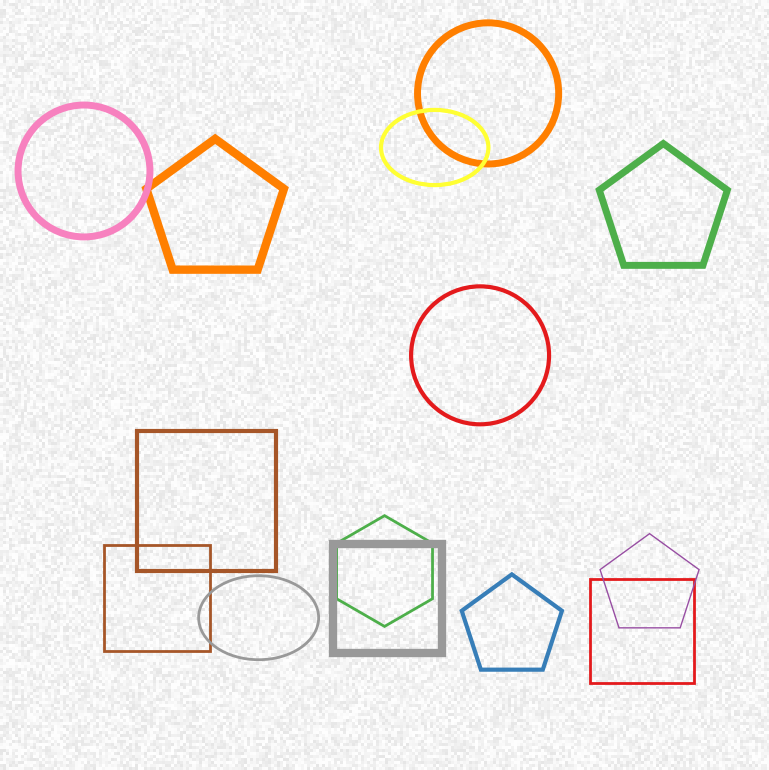[{"shape": "circle", "thickness": 1.5, "radius": 0.45, "center": [0.623, 0.539]}, {"shape": "square", "thickness": 1, "radius": 0.34, "center": [0.834, 0.18]}, {"shape": "pentagon", "thickness": 1.5, "radius": 0.34, "center": [0.665, 0.186]}, {"shape": "hexagon", "thickness": 1, "radius": 0.36, "center": [0.499, 0.258]}, {"shape": "pentagon", "thickness": 2.5, "radius": 0.44, "center": [0.861, 0.726]}, {"shape": "pentagon", "thickness": 0.5, "radius": 0.34, "center": [0.844, 0.239]}, {"shape": "pentagon", "thickness": 3, "radius": 0.47, "center": [0.279, 0.726]}, {"shape": "circle", "thickness": 2.5, "radius": 0.46, "center": [0.634, 0.879]}, {"shape": "oval", "thickness": 1.5, "radius": 0.35, "center": [0.565, 0.808]}, {"shape": "square", "thickness": 1.5, "radius": 0.45, "center": [0.268, 0.349]}, {"shape": "square", "thickness": 1, "radius": 0.34, "center": [0.204, 0.223]}, {"shape": "circle", "thickness": 2.5, "radius": 0.43, "center": [0.109, 0.778]}, {"shape": "square", "thickness": 3, "radius": 0.35, "center": [0.503, 0.223]}, {"shape": "oval", "thickness": 1, "radius": 0.39, "center": [0.336, 0.198]}]